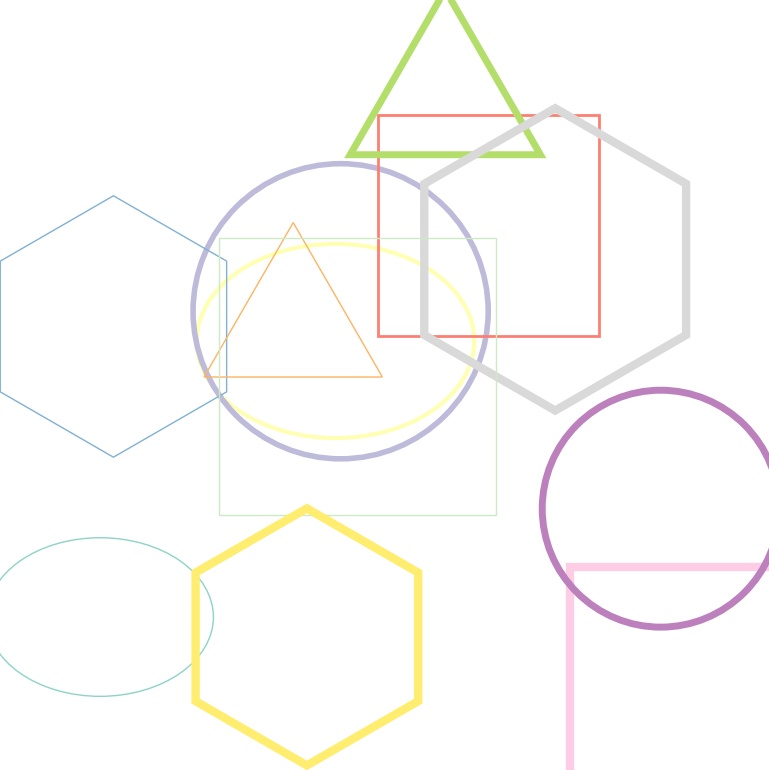[{"shape": "oval", "thickness": 0.5, "radius": 0.74, "center": [0.13, 0.199]}, {"shape": "oval", "thickness": 1.5, "radius": 0.9, "center": [0.436, 0.557]}, {"shape": "circle", "thickness": 2, "radius": 0.96, "center": [0.442, 0.596]}, {"shape": "square", "thickness": 1, "radius": 0.72, "center": [0.634, 0.707]}, {"shape": "hexagon", "thickness": 0.5, "radius": 0.85, "center": [0.147, 0.576]}, {"shape": "triangle", "thickness": 0.5, "radius": 0.67, "center": [0.381, 0.577]}, {"shape": "triangle", "thickness": 2.5, "radius": 0.71, "center": [0.578, 0.87]}, {"shape": "square", "thickness": 3, "radius": 0.75, "center": [0.89, 0.113]}, {"shape": "hexagon", "thickness": 3, "radius": 0.98, "center": [0.721, 0.663]}, {"shape": "circle", "thickness": 2.5, "radius": 0.77, "center": [0.858, 0.339]}, {"shape": "square", "thickness": 0.5, "radius": 0.9, "center": [0.464, 0.511]}, {"shape": "hexagon", "thickness": 3, "radius": 0.83, "center": [0.399, 0.173]}]